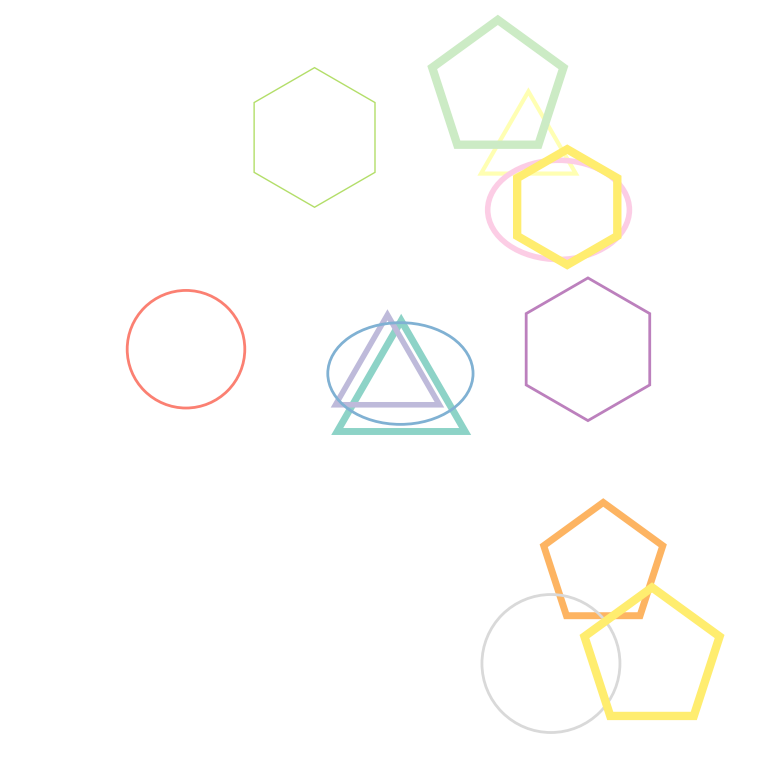[{"shape": "triangle", "thickness": 2.5, "radius": 0.48, "center": [0.521, 0.488]}, {"shape": "triangle", "thickness": 1.5, "radius": 0.36, "center": [0.686, 0.81]}, {"shape": "triangle", "thickness": 2, "radius": 0.39, "center": [0.503, 0.513]}, {"shape": "circle", "thickness": 1, "radius": 0.38, "center": [0.242, 0.546]}, {"shape": "oval", "thickness": 1, "radius": 0.47, "center": [0.52, 0.515]}, {"shape": "pentagon", "thickness": 2.5, "radius": 0.41, "center": [0.783, 0.266]}, {"shape": "hexagon", "thickness": 0.5, "radius": 0.45, "center": [0.409, 0.821]}, {"shape": "oval", "thickness": 2, "radius": 0.46, "center": [0.725, 0.727]}, {"shape": "circle", "thickness": 1, "radius": 0.45, "center": [0.716, 0.138]}, {"shape": "hexagon", "thickness": 1, "radius": 0.46, "center": [0.764, 0.546]}, {"shape": "pentagon", "thickness": 3, "radius": 0.45, "center": [0.647, 0.885]}, {"shape": "hexagon", "thickness": 3, "radius": 0.38, "center": [0.737, 0.731]}, {"shape": "pentagon", "thickness": 3, "radius": 0.46, "center": [0.847, 0.145]}]